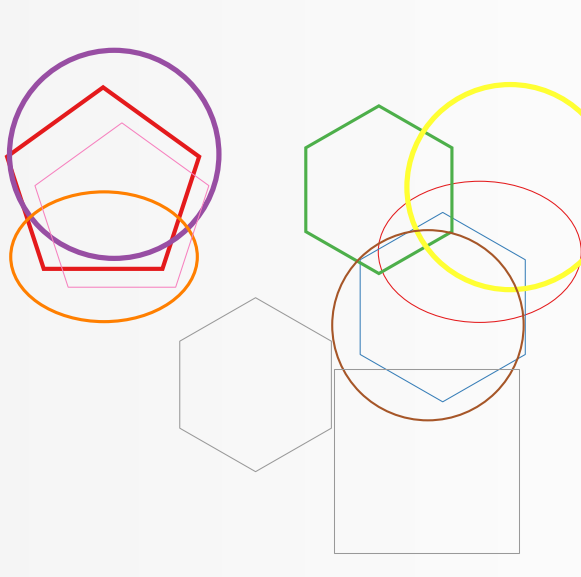[{"shape": "oval", "thickness": 0.5, "radius": 0.87, "center": [0.825, 0.563]}, {"shape": "pentagon", "thickness": 2, "radius": 0.87, "center": [0.177, 0.674]}, {"shape": "hexagon", "thickness": 0.5, "radius": 0.82, "center": [0.762, 0.467]}, {"shape": "hexagon", "thickness": 1.5, "radius": 0.73, "center": [0.652, 0.671]}, {"shape": "circle", "thickness": 2.5, "radius": 0.9, "center": [0.196, 0.732]}, {"shape": "oval", "thickness": 1.5, "radius": 0.8, "center": [0.179, 0.555]}, {"shape": "circle", "thickness": 2.5, "radius": 0.89, "center": [0.878, 0.675]}, {"shape": "circle", "thickness": 1, "radius": 0.82, "center": [0.736, 0.436]}, {"shape": "pentagon", "thickness": 0.5, "radius": 0.79, "center": [0.21, 0.629]}, {"shape": "hexagon", "thickness": 0.5, "radius": 0.75, "center": [0.44, 0.333]}, {"shape": "square", "thickness": 0.5, "radius": 0.8, "center": [0.734, 0.201]}]